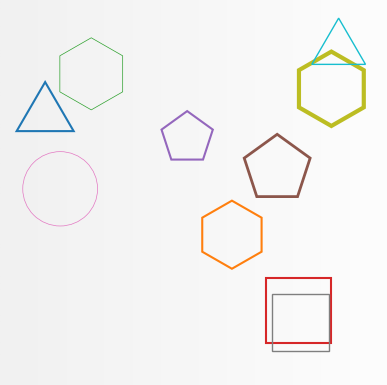[{"shape": "triangle", "thickness": 1.5, "radius": 0.42, "center": [0.117, 0.702]}, {"shape": "hexagon", "thickness": 1.5, "radius": 0.44, "center": [0.598, 0.39]}, {"shape": "hexagon", "thickness": 0.5, "radius": 0.47, "center": [0.236, 0.808]}, {"shape": "square", "thickness": 1.5, "radius": 0.42, "center": [0.769, 0.194]}, {"shape": "pentagon", "thickness": 1.5, "radius": 0.35, "center": [0.483, 0.642]}, {"shape": "pentagon", "thickness": 2, "radius": 0.45, "center": [0.715, 0.562]}, {"shape": "circle", "thickness": 0.5, "radius": 0.48, "center": [0.155, 0.51]}, {"shape": "square", "thickness": 1, "radius": 0.37, "center": [0.776, 0.162]}, {"shape": "hexagon", "thickness": 3, "radius": 0.48, "center": [0.855, 0.769]}, {"shape": "triangle", "thickness": 1, "radius": 0.4, "center": [0.874, 0.873]}]